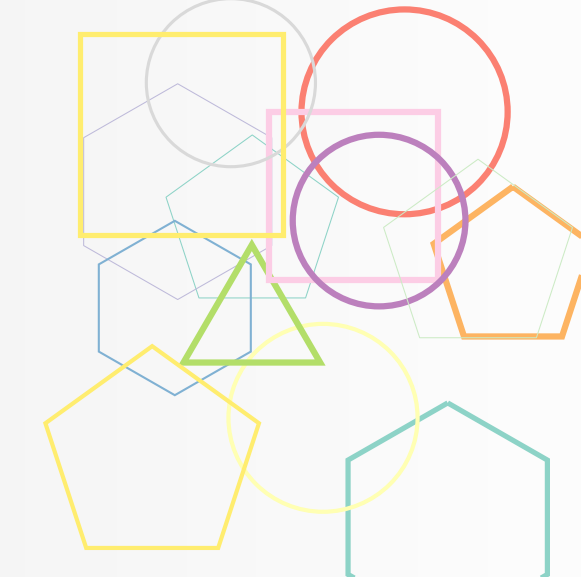[{"shape": "pentagon", "thickness": 0.5, "radius": 0.78, "center": [0.434, 0.609]}, {"shape": "hexagon", "thickness": 2.5, "radius": 0.99, "center": [0.77, 0.103]}, {"shape": "circle", "thickness": 2, "radius": 0.81, "center": [0.556, 0.276]}, {"shape": "hexagon", "thickness": 0.5, "radius": 0.93, "center": [0.306, 0.667]}, {"shape": "circle", "thickness": 3, "radius": 0.89, "center": [0.696, 0.805]}, {"shape": "hexagon", "thickness": 1, "radius": 0.75, "center": [0.301, 0.466]}, {"shape": "pentagon", "thickness": 3, "radius": 0.72, "center": [0.883, 0.533]}, {"shape": "triangle", "thickness": 3, "radius": 0.68, "center": [0.433, 0.439]}, {"shape": "square", "thickness": 3, "radius": 0.73, "center": [0.608, 0.66]}, {"shape": "circle", "thickness": 1.5, "radius": 0.73, "center": [0.397, 0.856]}, {"shape": "circle", "thickness": 3, "radius": 0.74, "center": [0.652, 0.617]}, {"shape": "pentagon", "thickness": 0.5, "radius": 0.85, "center": [0.822, 0.553]}, {"shape": "pentagon", "thickness": 2, "radius": 0.97, "center": [0.262, 0.207]}, {"shape": "square", "thickness": 2.5, "radius": 0.87, "center": [0.312, 0.766]}]